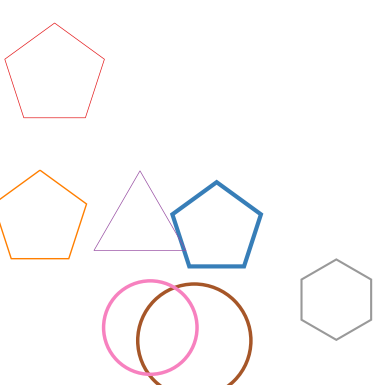[{"shape": "pentagon", "thickness": 0.5, "radius": 0.68, "center": [0.142, 0.804]}, {"shape": "pentagon", "thickness": 3, "radius": 0.6, "center": [0.563, 0.406]}, {"shape": "triangle", "thickness": 0.5, "radius": 0.69, "center": [0.364, 0.418]}, {"shape": "pentagon", "thickness": 1, "radius": 0.64, "center": [0.104, 0.431]}, {"shape": "circle", "thickness": 2.5, "radius": 0.73, "center": [0.505, 0.115]}, {"shape": "circle", "thickness": 2.5, "radius": 0.61, "center": [0.39, 0.149]}, {"shape": "hexagon", "thickness": 1.5, "radius": 0.52, "center": [0.874, 0.222]}]